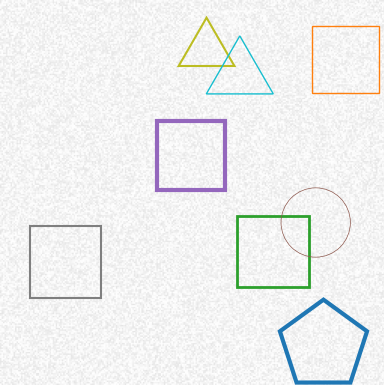[{"shape": "pentagon", "thickness": 3, "radius": 0.59, "center": [0.84, 0.103]}, {"shape": "square", "thickness": 1, "radius": 0.44, "center": [0.897, 0.846]}, {"shape": "square", "thickness": 2, "radius": 0.46, "center": [0.709, 0.346]}, {"shape": "square", "thickness": 3, "radius": 0.45, "center": [0.496, 0.597]}, {"shape": "circle", "thickness": 0.5, "radius": 0.45, "center": [0.82, 0.422]}, {"shape": "square", "thickness": 1.5, "radius": 0.46, "center": [0.17, 0.319]}, {"shape": "triangle", "thickness": 1.5, "radius": 0.42, "center": [0.536, 0.87]}, {"shape": "triangle", "thickness": 1, "radius": 0.5, "center": [0.623, 0.806]}]